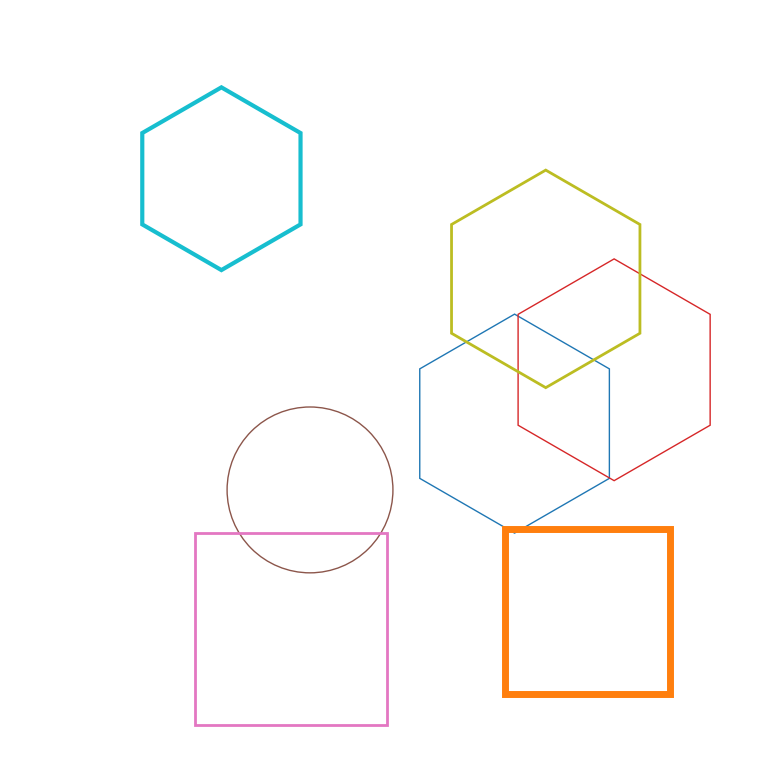[{"shape": "hexagon", "thickness": 0.5, "radius": 0.71, "center": [0.668, 0.45]}, {"shape": "square", "thickness": 2.5, "radius": 0.54, "center": [0.764, 0.205]}, {"shape": "hexagon", "thickness": 0.5, "radius": 0.72, "center": [0.798, 0.52]}, {"shape": "circle", "thickness": 0.5, "radius": 0.54, "center": [0.403, 0.364]}, {"shape": "square", "thickness": 1, "radius": 0.62, "center": [0.378, 0.183]}, {"shape": "hexagon", "thickness": 1, "radius": 0.71, "center": [0.709, 0.638]}, {"shape": "hexagon", "thickness": 1.5, "radius": 0.59, "center": [0.288, 0.768]}]